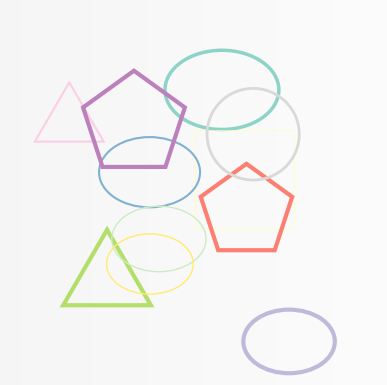[{"shape": "oval", "thickness": 2.5, "radius": 0.73, "center": [0.573, 0.767]}, {"shape": "square", "thickness": 0.5, "radius": 0.64, "center": [0.63, 0.534]}, {"shape": "oval", "thickness": 3, "radius": 0.59, "center": [0.746, 0.113]}, {"shape": "pentagon", "thickness": 3, "radius": 0.62, "center": [0.636, 0.45]}, {"shape": "oval", "thickness": 1.5, "radius": 0.65, "center": [0.386, 0.553]}, {"shape": "triangle", "thickness": 3, "radius": 0.65, "center": [0.276, 0.272]}, {"shape": "triangle", "thickness": 1.5, "radius": 0.51, "center": [0.179, 0.683]}, {"shape": "circle", "thickness": 2, "radius": 0.59, "center": [0.653, 0.651]}, {"shape": "pentagon", "thickness": 3, "radius": 0.69, "center": [0.346, 0.678]}, {"shape": "oval", "thickness": 1, "radius": 0.61, "center": [0.41, 0.379]}, {"shape": "oval", "thickness": 1, "radius": 0.56, "center": [0.387, 0.314]}]